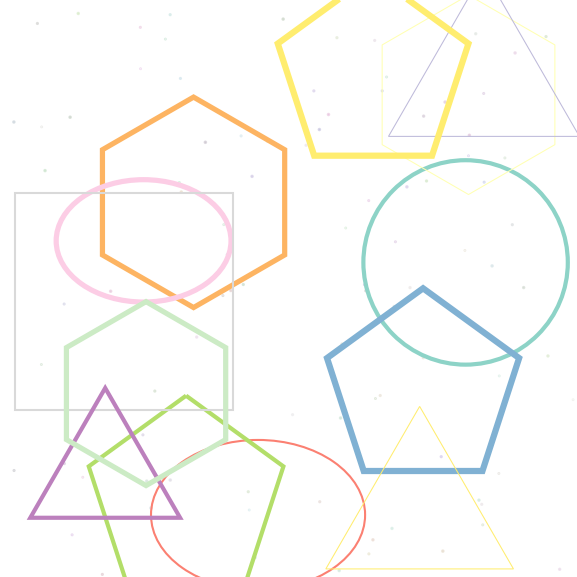[{"shape": "circle", "thickness": 2, "radius": 0.88, "center": [0.806, 0.545]}, {"shape": "hexagon", "thickness": 0.5, "radius": 0.86, "center": [0.811, 0.835]}, {"shape": "triangle", "thickness": 0.5, "radius": 0.95, "center": [0.838, 0.858]}, {"shape": "oval", "thickness": 1, "radius": 0.93, "center": [0.447, 0.108]}, {"shape": "pentagon", "thickness": 3, "radius": 0.87, "center": [0.733, 0.325]}, {"shape": "hexagon", "thickness": 2.5, "radius": 0.91, "center": [0.335, 0.649]}, {"shape": "pentagon", "thickness": 2, "radius": 0.89, "center": [0.322, 0.137]}, {"shape": "oval", "thickness": 2.5, "radius": 0.76, "center": [0.249, 0.582]}, {"shape": "square", "thickness": 1, "radius": 0.94, "center": [0.214, 0.477]}, {"shape": "triangle", "thickness": 2, "radius": 0.75, "center": [0.182, 0.177]}, {"shape": "hexagon", "thickness": 2.5, "radius": 0.8, "center": [0.253, 0.318]}, {"shape": "pentagon", "thickness": 3, "radius": 0.87, "center": [0.646, 0.87]}, {"shape": "triangle", "thickness": 0.5, "radius": 0.94, "center": [0.727, 0.108]}]